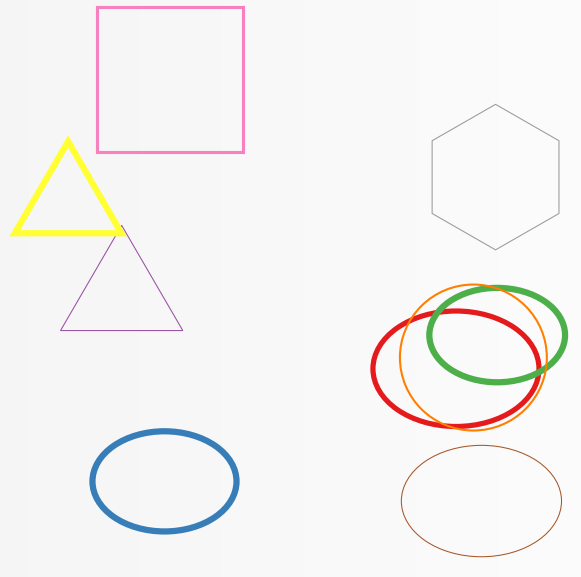[{"shape": "oval", "thickness": 2.5, "radius": 0.71, "center": [0.784, 0.361]}, {"shape": "oval", "thickness": 3, "radius": 0.62, "center": [0.283, 0.166]}, {"shape": "oval", "thickness": 3, "radius": 0.58, "center": [0.855, 0.419]}, {"shape": "triangle", "thickness": 0.5, "radius": 0.61, "center": [0.209, 0.487]}, {"shape": "circle", "thickness": 1, "radius": 0.63, "center": [0.814, 0.38]}, {"shape": "triangle", "thickness": 3, "radius": 0.53, "center": [0.117, 0.648]}, {"shape": "oval", "thickness": 0.5, "radius": 0.69, "center": [0.828, 0.132]}, {"shape": "square", "thickness": 1.5, "radius": 0.63, "center": [0.293, 0.862]}, {"shape": "hexagon", "thickness": 0.5, "radius": 0.63, "center": [0.853, 0.692]}]